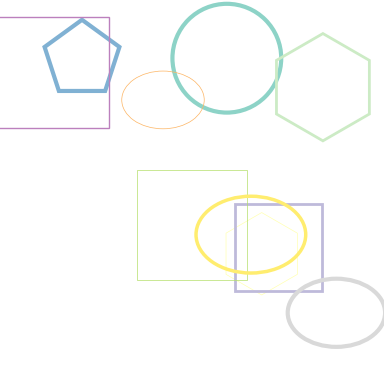[{"shape": "circle", "thickness": 3, "radius": 0.71, "center": [0.589, 0.849]}, {"shape": "hexagon", "thickness": 0.5, "radius": 0.53, "center": [0.68, 0.341]}, {"shape": "square", "thickness": 2, "radius": 0.57, "center": [0.723, 0.357]}, {"shape": "pentagon", "thickness": 3, "radius": 0.51, "center": [0.213, 0.846]}, {"shape": "oval", "thickness": 0.5, "radius": 0.54, "center": [0.423, 0.74]}, {"shape": "square", "thickness": 0.5, "radius": 0.71, "center": [0.498, 0.416]}, {"shape": "oval", "thickness": 3, "radius": 0.63, "center": [0.874, 0.188]}, {"shape": "square", "thickness": 1, "radius": 0.73, "center": [0.138, 0.812]}, {"shape": "hexagon", "thickness": 2, "radius": 0.7, "center": [0.839, 0.774]}, {"shape": "oval", "thickness": 2.5, "radius": 0.71, "center": [0.652, 0.391]}]